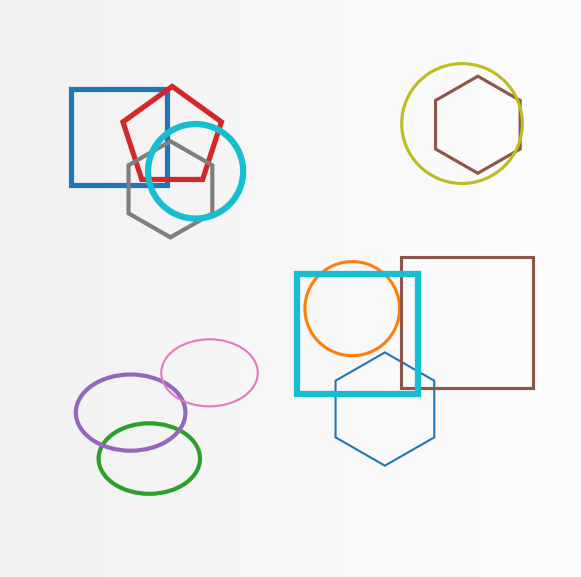[{"shape": "hexagon", "thickness": 1, "radius": 0.49, "center": [0.662, 0.291]}, {"shape": "square", "thickness": 2.5, "radius": 0.41, "center": [0.205, 0.762]}, {"shape": "circle", "thickness": 1.5, "radius": 0.41, "center": [0.606, 0.465]}, {"shape": "oval", "thickness": 2, "radius": 0.44, "center": [0.257, 0.205]}, {"shape": "pentagon", "thickness": 2.5, "radius": 0.45, "center": [0.296, 0.76]}, {"shape": "oval", "thickness": 2, "radius": 0.47, "center": [0.225, 0.285]}, {"shape": "square", "thickness": 1.5, "radius": 0.57, "center": [0.803, 0.44]}, {"shape": "hexagon", "thickness": 1.5, "radius": 0.42, "center": [0.822, 0.783]}, {"shape": "oval", "thickness": 1, "radius": 0.41, "center": [0.36, 0.354]}, {"shape": "hexagon", "thickness": 2, "radius": 0.42, "center": [0.293, 0.671]}, {"shape": "circle", "thickness": 1.5, "radius": 0.52, "center": [0.795, 0.785]}, {"shape": "square", "thickness": 3, "radius": 0.52, "center": [0.615, 0.421]}, {"shape": "circle", "thickness": 3, "radius": 0.41, "center": [0.337, 0.703]}]